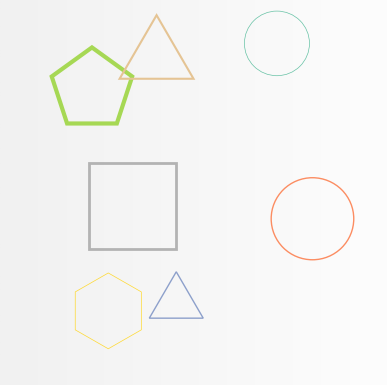[{"shape": "circle", "thickness": 0.5, "radius": 0.42, "center": [0.715, 0.887]}, {"shape": "circle", "thickness": 1, "radius": 0.53, "center": [0.806, 0.432]}, {"shape": "triangle", "thickness": 1, "radius": 0.4, "center": [0.455, 0.214]}, {"shape": "pentagon", "thickness": 3, "radius": 0.55, "center": [0.237, 0.768]}, {"shape": "hexagon", "thickness": 0.5, "radius": 0.49, "center": [0.279, 0.193]}, {"shape": "triangle", "thickness": 1.5, "radius": 0.55, "center": [0.404, 0.85]}, {"shape": "square", "thickness": 2, "radius": 0.56, "center": [0.342, 0.464]}]